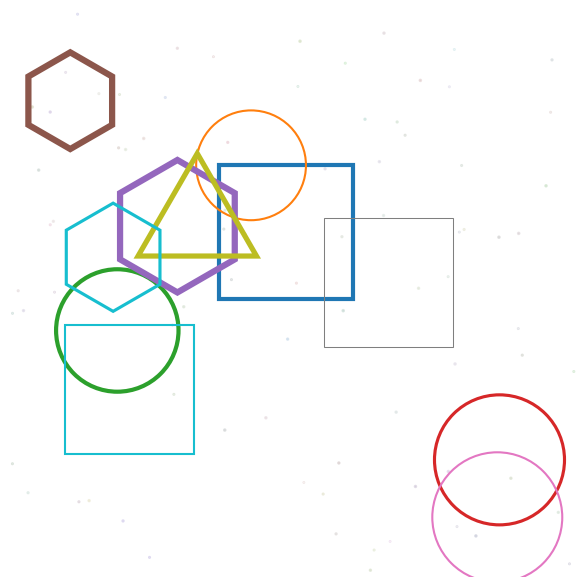[{"shape": "square", "thickness": 2, "radius": 0.58, "center": [0.495, 0.598]}, {"shape": "circle", "thickness": 1, "radius": 0.48, "center": [0.435, 0.713]}, {"shape": "circle", "thickness": 2, "radius": 0.53, "center": [0.203, 0.427]}, {"shape": "circle", "thickness": 1.5, "radius": 0.56, "center": [0.865, 0.203]}, {"shape": "hexagon", "thickness": 3, "radius": 0.57, "center": [0.307, 0.607]}, {"shape": "hexagon", "thickness": 3, "radius": 0.42, "center": [0.122, 0.825]}, {"shape": "circle", "thickness": 1, "radius": 0.56, "center": [0.861, 0.103]}, {"shape": "square", "thickness": 0.5, "radius": 0.56, "center": [0.673, 0.51]}, {"shape": "triangle", "thickness": 2.5, "radius": 0.59, "center": [0.342, 0.615]}, {"shape": "square", "thickness": 1, "radius": 0.56, "center": [0.224, 0.325]}, {"shape": "hexagon", "thickness": 1.5, "radius": 0.47, "center": [0.196, 0.554]}]